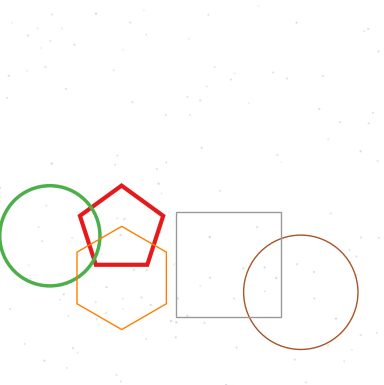[{"shape": "pentagon", "thickness": 3, "radius": 0.57, "center": [0.316, 0.404]}, {"shape": "circle", "thickness": 2.5, "radius": 0.65, "center": [0.129, 0.388]}, {"shape": "hexagon", "thickness": 1, "radius": 0.67, "center": [0.316, 0.278]}, {"shape": "circle", "thickness": 1, "radius": 0.74, "center": [0.781, 0.241]}, {"shape": "square", "thickness": 1, "radius": 0.68, "center": [0.593, 0.312]}]